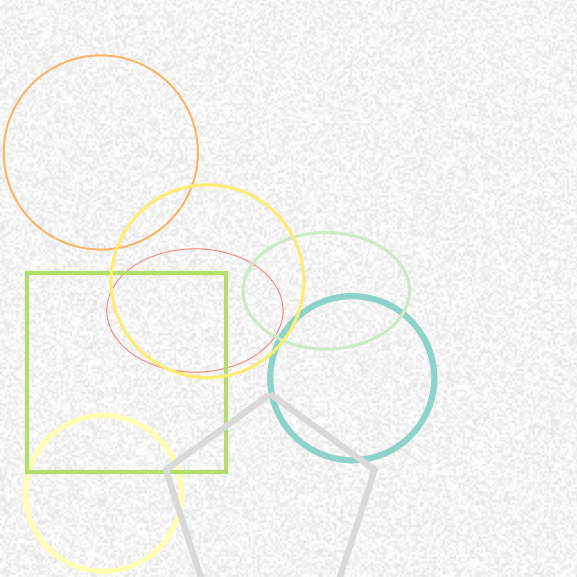[{"shape": "circle", "thickness": 3, "radius": 0.71, "center": [0.61, 0.344]}, {"shape": "circle", "thickness": 2.5, "radius": 0.68, "center": [0.179, 0.145]}, {"shape": "oval", "thickness": 0.5, "radius": 0.76, "center": [0.338, 0.462]}, {"shape": "circle", "thickness": 1, "radius": 0.84, "center": [0.175, 0.735]}, {"shape": "square", "thickness": 2, "radius": 0.86, "center": [0.219, 0.354]}, {"shape": "pentagon", "thickness": 3, "radius": 0.95, "center": [0.468, 0.127]}, {"shape": "oval", "thickness": 1.5, "radius": 0.72, "center": [0.565, 0.496]}, {"shape": "circle", "thickness": 1.5, "radius": 0.83, "center": [0.359, 0.512]}]